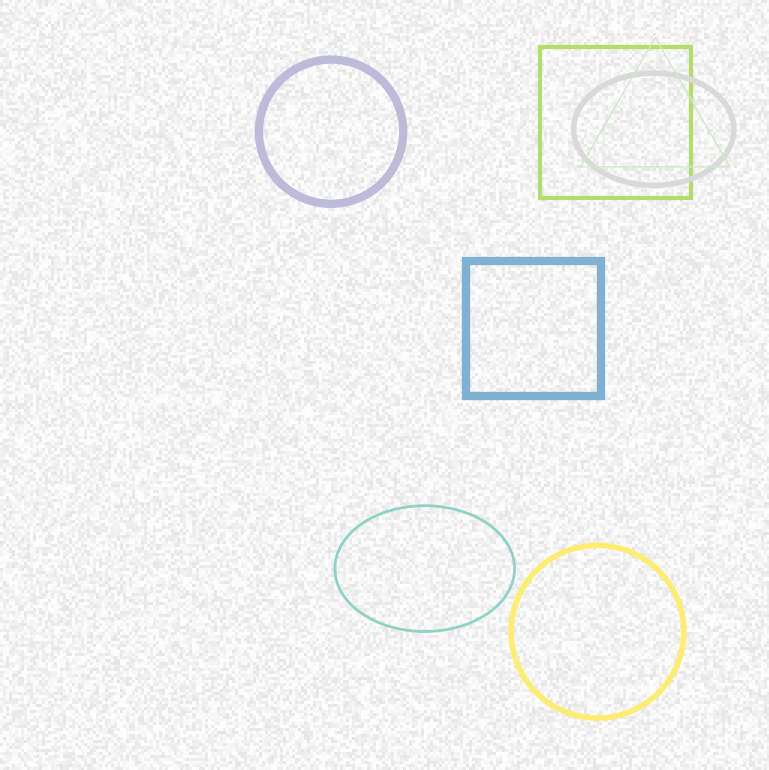[{"shape": "oval", "thickness": 1, "radius": 0.58, "center": [0.552, 0.262]}, {"shape": "circle", "thickness": 3, "radius": 0.47, "center": [0.43, 0.829]}, {"shape": "square", "thickness": 3, "radius": 0.44, "center": [0.693, 0.573]}, {"shape": "square", "thickness": 1.5, "radius": 0.49, "center": [0.799, 0.841]}, {"shape": "oval", "thickness": 2, "radius": 0.52, "center": [0.849, 0.832]}, {"shape": "triangle", "thickness": 0.5, "radius": 0.56, "center": [0.851, 0.839]}, {"shape": "circle", "thickness": 2, "radius": 0.56, "center": [0.776, 0.18]}]